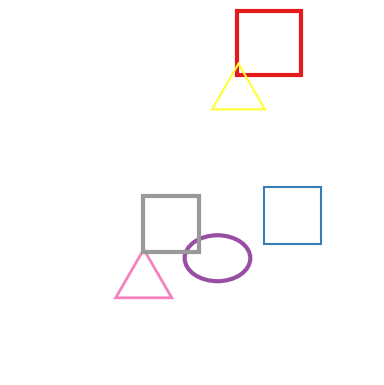[{"shape": "square", "thickness": 3, "radius": 0.42, "center": [0.698, 0.887]}, {"shape": "square", "thickness": 1.5, "radius": 0.37, "center": [0.759, 0.441]}, {"shape": "oval", "thickness": 3, "radius": 0.43, "center": [0.565, 0.329]}, {"shape": "triangle", "thickness": 1.5, "radius": 0.4, "center": [0.619, 0.756]}, {"shape": "triangle", "thickness": 2, "radius": 0.42, "center": [0.373, 0.269]}, {"shape": "square", "thickness": 3, "radius": 0.36, "center": [0.445, 0.418]}]